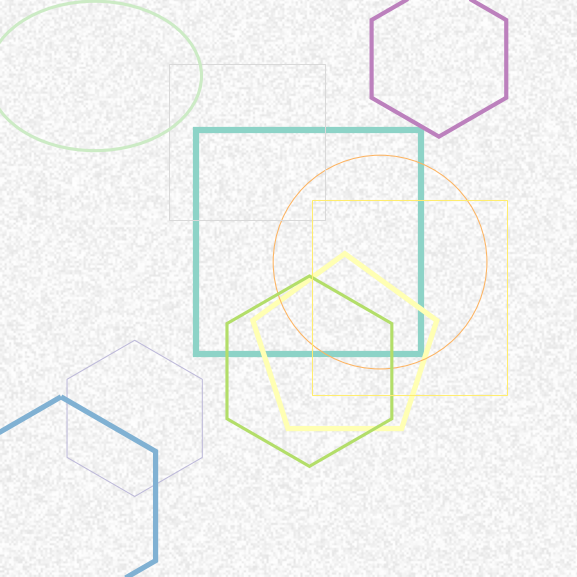[{"shape": "square", "thickness": 3, "radius": 0.97, "center": [0.535, 0.58]}, {"shape": "pentagon", "thickness": 2.5, "radius": 0.84, "center": [0.597, 0.392]}, {"shape": "hexagon", "thickness": 0.5, "radius": 0.68, "center": [0.233, 0.275]}, {"shape": "hexagon", "thickness": 2.5, "radius": 0.95, "center": [0.106, 0.123]}, {"shape": "circle", "thickness": 0.5, "radius": 0.93, "center": [0.658, 0.545]}, {"shape": "hexagon", "thickness": 1.5, "radius": 0.82, "center": [0.536, 0.356]}, {"shape": "square", "thickness": 0.5, "radius": 0.68, "center": [0.428, 0.753]}, {"shape": "hexagon", "thickness": 2, "radius": 0.67, "center": [0.76, 0.897]}, {"shape": "oval", "thickness": 1.5, "radius": 0.92, "center": [0.164, 0.868]}, {"shape": "square", "thickness": 0.5, "radius": 0.84, "center": [0.71, 0.484]}]